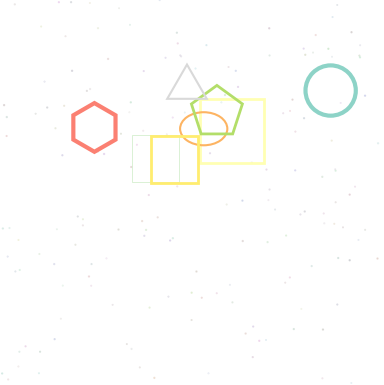[{"shape": "circle", "thickness": 3, "radius": 0.33, "center": [0.859, 0.765]}, {"shape": "square", "thickness": 2, "radius": 0.42, "center": [0.602, 0.66]}, {"shape": "hexagon", "thickness": 3, "radius": 0.32, "center": [0.245, 0.669]}, {"shape": "oval", "thickness": 1.5, "radius": 0.31, "center": [0.529, 0.666]}, {"shape": "pentagon", "thickness": 2, "radius": 0.35, "center": [0.563, 0.709]}, {"shape": "triangle", "thickness": 1.5, "radius": 0.3, "center": [0.486, 0.773]}, {"shape": "square", "thickness": 0.5, "radius": 0.31, "center": [0.403, 0.589]}, {"shape": "square", "thickness": 2, "radius": 0.31, "center": [0.453, 0.586]}]